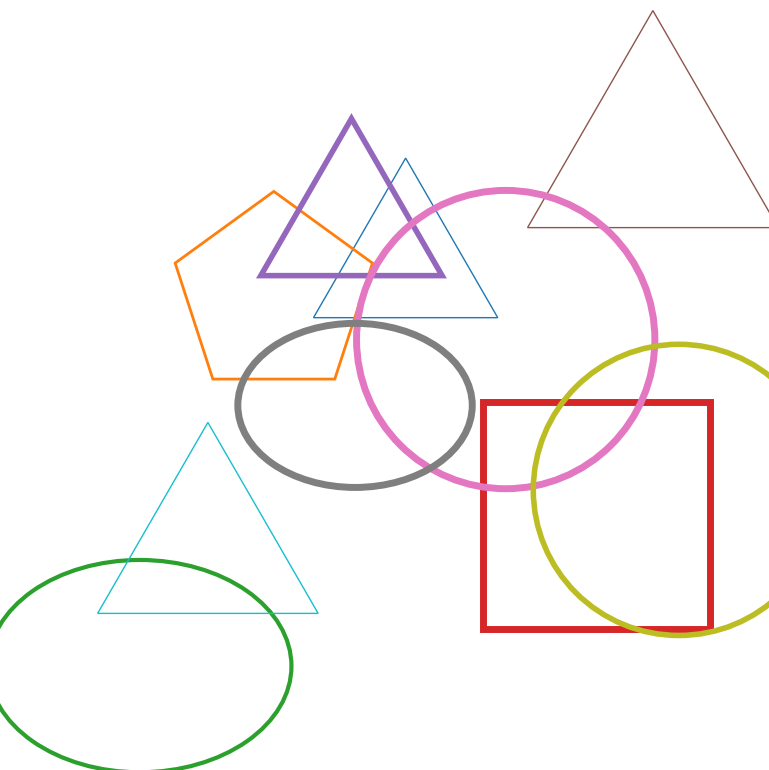[{"shape": "triangle", "thickness": 0.5, "radius": 0.69, "center": [0.527, 0.657]}, {"shape": "pentagon", "thickness": 1, "radius": 0.67, "center": [0.356, 0.617]}, {"shape": "oval", "thickness": 1.5, "radius": 0.98, "center": [0.182, 0.135]}, {"shape": "square", "thickness": 2.5, "radius": 0.74, "center": [0.775, 0.33]}, {"shape": "triangle", "thickness": 2, "radius": 0.68, "center": [0.456, 0.71]}, {"shape": "triangle", "thickness": 0.5, "radius": 0.94, "center": [0.848, 0.798]}, {"shape": "circle", "thickness": 2.5, "radius": 0.97, "center": [0.657, 0.559]}, {"shape": "oval", "thickness": 2.5, "radius": 0.76, "center": [0.461, 0.474]}, {"shape": "circle", "thickness": 2, "radius": 0.95, "center": [0.882, 0.364]}, {"shape": "triangle", "thickness": 0.5, "radius": 0.83, "center": [0.27, 0.286]}]